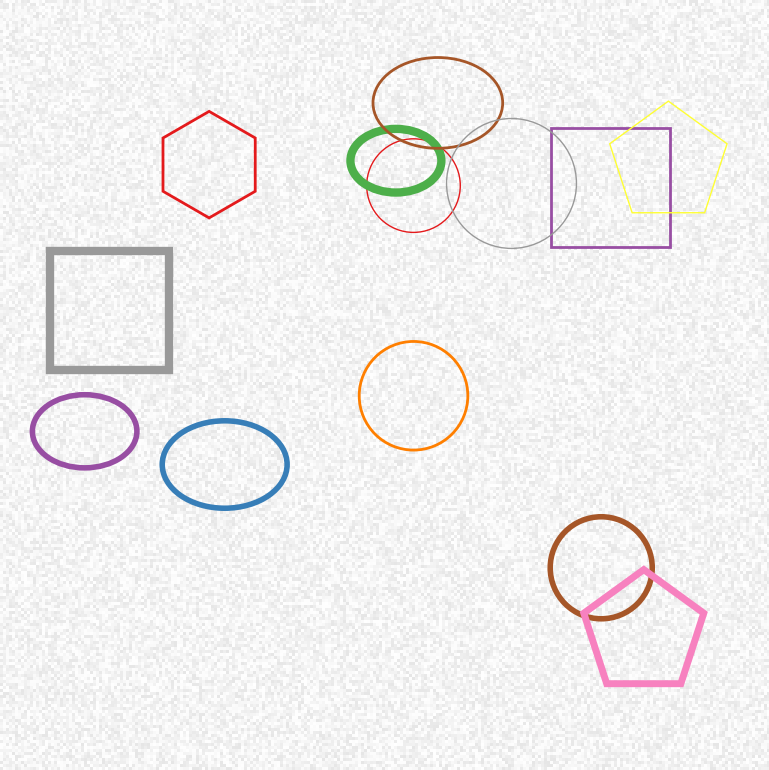[{"shape": "hexagon", "thickness": 1, "radius": 0.35, "center": [0.272, 0.786]}, {"shape": "circle", "thickness": 0.5, "radius": 0.3, "center": [0.537, 0.759]}, {"shape": "oval", "thickness": 2, "radius": 0.41, "center": [0.292, 0.397]}, {"shape": "oval", "thickness": 3, "radius": 0.3, "center": [0.514, 0.791]}, {"shape": "square", "thickness": 1, "radius": 0.39, "center": [0.793, 0.756]}, {"shape": "oval", "thickness": 2, "radius": 0.34, "center": [0.11, 0.44]}, {"shape": "circle", "thickness": 1, "radius": 0.35, "center": [0.537, 0.486]}, {"shape": "pentagon", "thickness": 0.5, "radius": 0.4, "center": [0.868, 0.789]}, {"shape": "oval", "thickness": 1, "radius": 0.42, "center": [0.569, 0.866]}, {"shape": "circle", "thickness": 2, "radius": 0.33, "center": [0.781, 0.263]}, {"shape": "pentagon", "thickness": 2.5, "radius": 0.41, "center": [0.836, 0.178]}, {"shape": "circle", "thickness": 0.5, "radius": 0.42, "center": [0.664, 0.762]}, {"shape": "square", "thickness": 3, "radius": 0.39, "center": [0.142, 0.597]}]